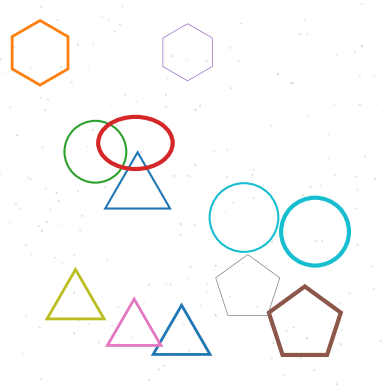[{"shape": "triangle", "thickness": 1.5, "radius": 0.49, "center": [0.357, 0.507]}, {"shape": "triangle", "thickness": 2, "radius": 0.43, "center": [0.472, 0.122]}, {"shape": "hexagon", "thickness": 2, "radius": 0.42, "center": [0.104, 0.863]}, {"shape": "circle", "thickness": 1.5, "radius": 0.4, "center": [0.248, 0.606]}, {"shape": "oval", "thickness": 3, "radius": 0.48, "center": [0.352, 0.629]}, {"shape": "hexagon", "thickness": 0.5, "radius": 0.37, "center": [0.487, 0.864]}, {"shape": "pentagon", "thickness": 3, "radius": 0.49, "center": [0.792, 0.158]}, {"shape": "triangle", "thickness": 2, "radius": 0.4, "center": [0.348, 0.143]}, {"shape": "pentagon", "thickness": 0.5, "radius": 0.44, "center": [0.644, 0.251]}, {"shape": "triangle", "thickness": 2, "radius": 0.43, "center": [0.196, 0.215]}, {"shape": "circle", "thickness": 3, "radius": 0.44, "center": [0.818, 0.398]}, {"shape": "circle", "thickness": 1.5, "radius": 0.45, "center": [0.634, 0.435]}]